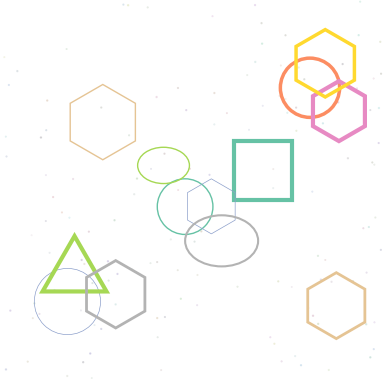[{"shape": "circle", "thickness": 1, "radius": 0.36, "center": [0.481, 0.463]}, {"shape": "square", "thickness": 3, "radius": 0.38, "center": [0.684, 0.557]}, {"shape": "circle", "thickness": 2.5, "radius": 0.38, "center": [0.805, 0.772]}, {"shape": "hexagon", "thickness": 0.5, "radius": 0.36, "center": [0.549, 0.464]}, {"shape": "circle", "thickness": 0.5, "radius": 0.43, "center": [0.175, 0.217]}, {"shape": "hexagon", "thickness": 3, "radius": 0.39, "center": [0.88, 0.711]}, {"shape": "triangle", "thickness": 3, "radius": 0.48, "center": [0.194, 0.291]}, {"shape": "oval", "thickness": 1, "radius": 0.34, "center": [0.425, 0.57]}, {"shape": "hexagon", "thickness": 2.5, "radius": 0.44, "center": [0.845, 0.836]}, {"shape": "hexagon", "thickness": 2, "radius": 0.43, "center": [0.874, 0.206]}, {"shape": "hexagon", "thickness": 1, "radius": 0.49, "center": [0.267, 0.683]}, {"shape": "hexagon", "thickness": 2, "radius": 0.44, "center": [0.301, 0.236]}, {"shape": "oval", "thickness": 1.5, "radius": 0.47, "center": [0.576, 0.374]}]